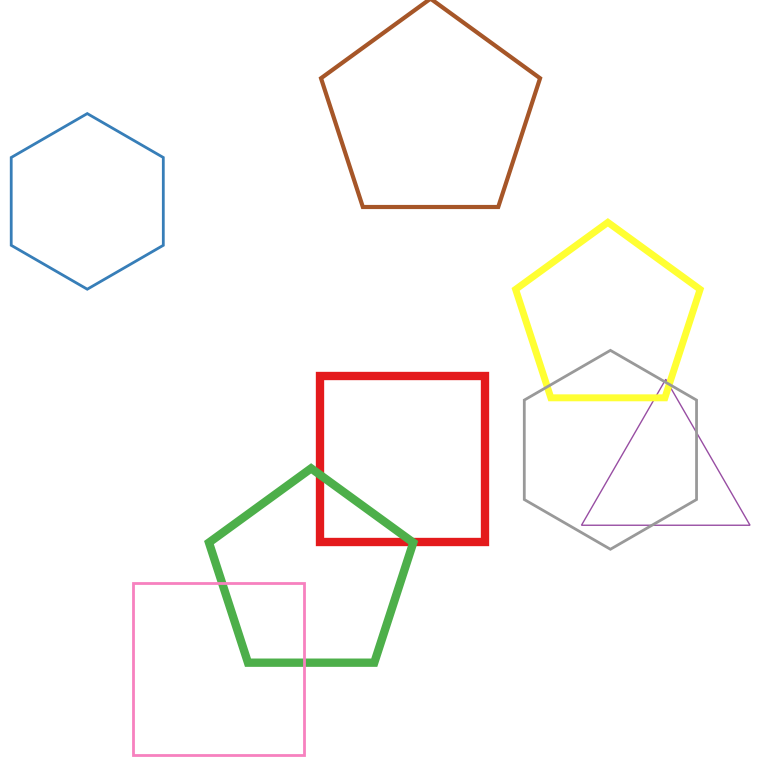[{"shape": "square", "thickness": 3, "radius": 0.54, "center": [0.523, 0.404]}, {"shape": "hexagon", "thickness": 1, "radius": 0.57, "center": [0.113, 0.738]}, {"shape": "pentagon", "thickness": 3, "radius": 0.7, "center": [0.404, 0.252]}, {"shape": "triangle", "thickness": 0.5, "radius": 0.63, "center": [0.865, 0.381]}, {"shape": "pentagon", "thickness": 2.5, "radius": 0.63, "center": [0.789, 0.585]}, {"shape": "pentagon", "thickness": 1.5, "radius": 0.75, "center": [0.559, 0.852]}, {"shape": "square", "thickness": 1, "radius": 0.56, "center": [0.284, 0.131]}, {"shape": "hexagon", "thickness": 1, "radius": 0.65, "center": [0.793, 0.416]}]